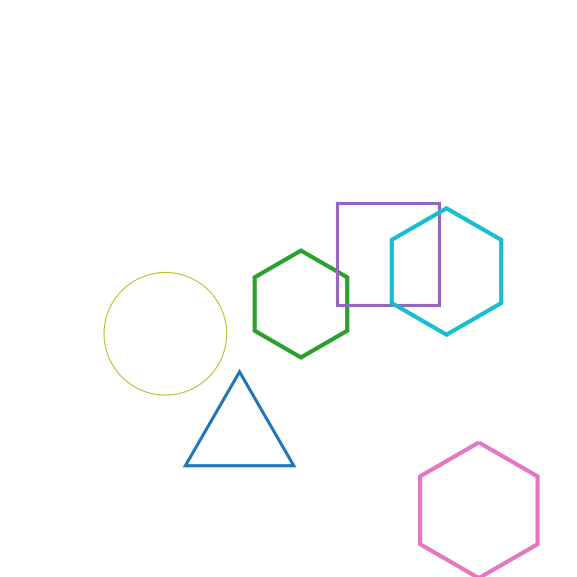[{"shape": "triangle", "thickness": 1.5, "radius": 0.54, "center": [0.415, 0.247]}, {"shape": "hexagon", "thickness": 2, "radius": 0.46, "center": [0.521, 0.473]}, {"shape": "square", "thickness": 1.5, "radius": 0.44, "center": [0.672, 0.56]}, {"shape": "hexagon", "thickness": 2, "radius": 0.59, "center": [0.829, 0.116]}, {"shape": "circle", "thickness": 0.5, "radius": 0.53, "center": [0.286, 0.421]}, {"shape": "hexagon", "thickness": 2, "radius": 0.55, "center": [0.773, 0.529]}]